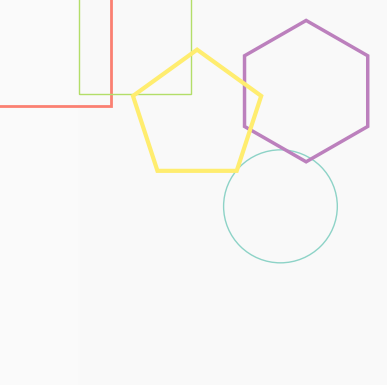[{"shape": "circle", "thickness": 1, "radius": 0.73, "center": [0.724, 0.464]}, {"shape": "square", "thickness": 2, "radius": 0.82, "center": [0.123, 0.89]}, {"shape": "square", "thickness": 1, "radius": 0.72, "center": [0.348, 0.9]}, {"shape": "hexagon", "thickness": 2.5, "radius": 0.92, "center": [0.79, 0.763]}, {"shape": "pentagon", "thickness": 3, "radius": 0.87, "center": [0.509, 0.697]}]